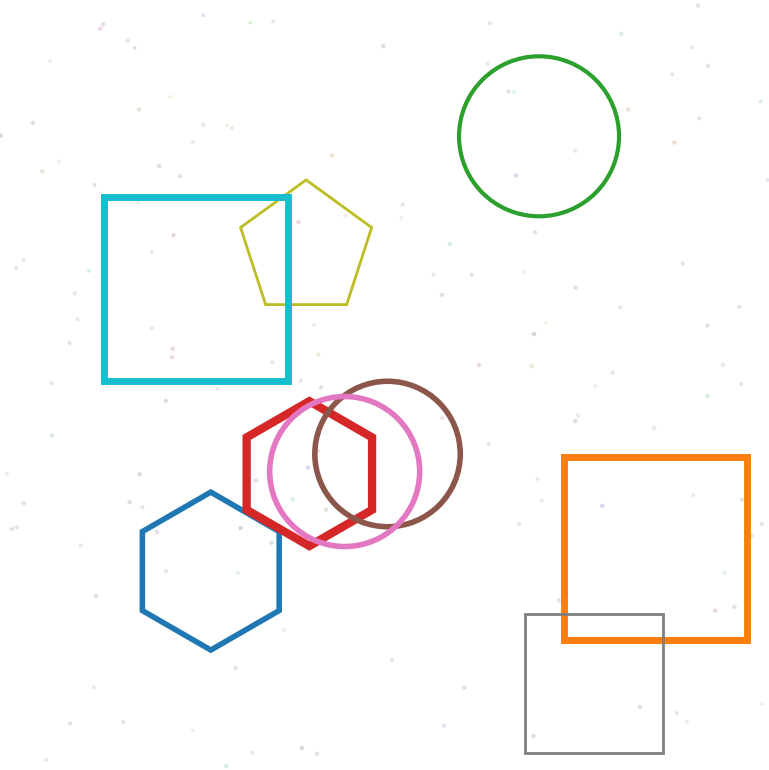[{"shape": "hexagon", "thickness": 2, "radius": 0.51, "center": [0.274, 0.258]}, {"shape": "square", "thickness": 2.5, "radius": 0.59, "center": [0.851, 0.288]}, {"shape": "circle", "thickness": 1.5, "radius": 0.52, "center": [0.7, 0.823]}, {"shape": "hexagon", "thickness": 3, "radius": 0.47, "center": [0.402, 0.385]}, {"shape": "circle", "thickness": 2, "radius": 0.47, "center": [0.503, 0.41]}, {"shape": "circle", "thickness": 2, "radius": 0.49, "center": [0.448, 0.388]}, {"shape": "square", "thickness": 1, "radius": 0.45, "center": [0.771, 0.112]}, {"shape": "pentagon", "thickness": 1, "radius": 0.45, "center": [0.398, 0.677]}, {"shape": "square", "thickness": 2.5, "radius": 0.6, "center": [0.254, 0.625]}]